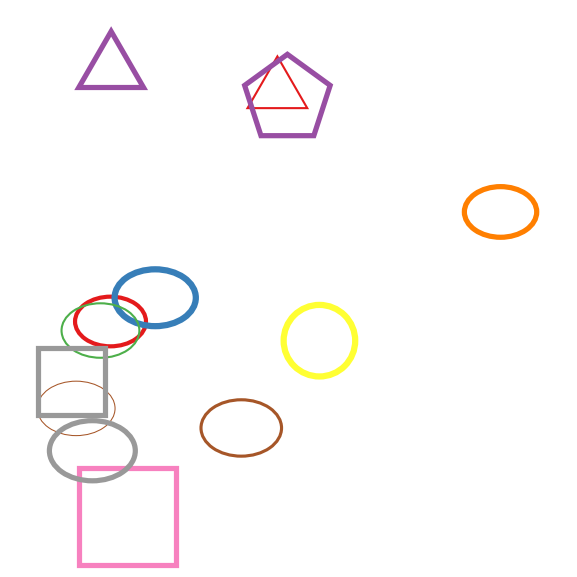[{"shape": "triangle", "thickness": 1, "radius": 0.3, "center": [0.48, 0.842]}, {"shape": "oval", "thickness": 2, "radius": 0.31, "center": [0.191, 0.442]}, {"shape": "oval", "thickness": 3, "radius": 0.35, "center": [0.269, 0.484]}, {"shape": "oval", "thickness": 1, "radius": 0.34, "center": [0.174, 0.427]}, {"shape": "pentagon", "thickness": 2.5, "radius": 0.39, "center": [0.498, 0.827]}, {"shape": "triangle", "thickness": 2.5, "radius": 0.32, "center": [0.192, 0.88]}, {"shape": "oval", "thickness": 2.5, "radius": 0.31, "center": [0.867, 0.632]}, {"shape": "circle", "thickness": 3, "radius": 0.31, "center": [0.553, 0.409]}, {"shape": "oval", "thickness": 1.5, "radius": 0.35, "center": [0.418, 0.258]}, {"shape": "oval", "thickness": 0.5, "radius": 0.34, "center": [0.132, 0.292]}, {"shape": "square", "thickness": 2.5, "radius": 0.42, "center": [0.221, 0.105]}, {"shape": "square", "thickness": 2.5, "radius": 0.29, "center": [0.125, 0.338]}, {"shape": "oval", "thickness": 2.5, "radius": 0.37, "center": [0.16, 0.219]}]